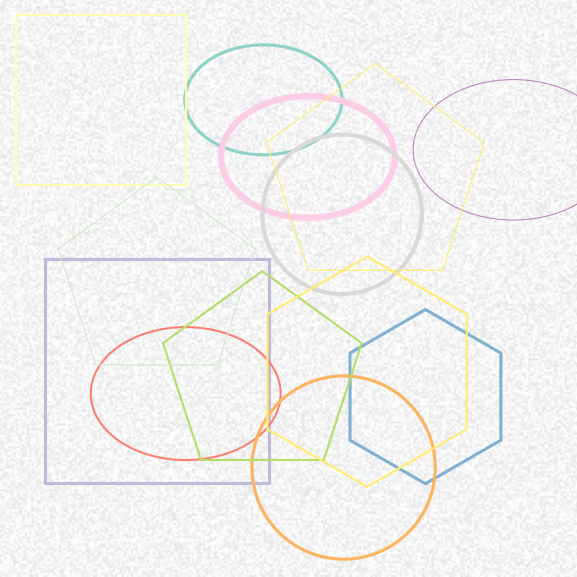[{"shape": "oval", "thickness": 1.5, "radius": 0.68, "center": [0.456, 0.826]}, {"shape": "square", "thickness": 1, "radius": 0.74, "center": [0.175, 0.826]}, {"shape": "square", "thickness": 1.5, "radius": 0.97, "center": [0.272, 0.357]}, {"shape": "oval", "thickness": 1, "radius": 0.82, "center": [0.322, 0.318]}, {"shape": "hexagon", "thickness": 1.5, "radius": 0.75, "center": [0.737, 0.312]}, {"shape": "circle", "thickness": 1.5, "radius": 0.79, "center": [0.595, 0.189]}, {"shape": "pentagon", "thickness": 1, "radius": 0.9, "center": [0.454, 0.349]}, {"shape": "oval", "thickness": 3, "radius": 0.75, "center": [0.533, 0.727]}, {"shape": "circle", "thickness": 2, "radius": 0.69, "center": [0.592, 0.628]}, {"shape": "oval", "thickness": 0.5, "radius": 0.87, "center": [0.889, 0.74]}, {"shape": "pentagon", "thickness": 0.5, "radius": 0.9, "center": [0.271, 0.513]}, {"shape": "hexagon", "thickness": 1, "radius": 1.0, "center": [0.636, 0.356]}, {"shape": "pentagon", "thickness": 0.5, "radius": 0.99, "center": [0.65, 0.691]}]